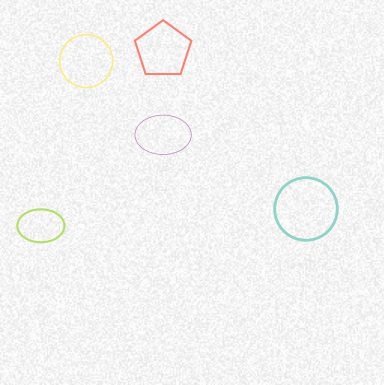[{"shape": "circle", "thickness": 2, "radius": 0.41, "center": [0.795, 0.457]}, {"shape": "pentagon", "thickness": 1.5, "radius": 0.39, "center": [0.424, 0.87]}, {"shape": "oval", "thickness": 1.5, "radius": 0.31, "center": [0.106, 0.414]}, {"shape": "oval", "thickness": 0.5, "radius": 0.37, "center": [0.424, 0.65]}, {"shape": "circle", "thickness": 1, "radius": 0.34, "center": [0.224, 0.841]}]